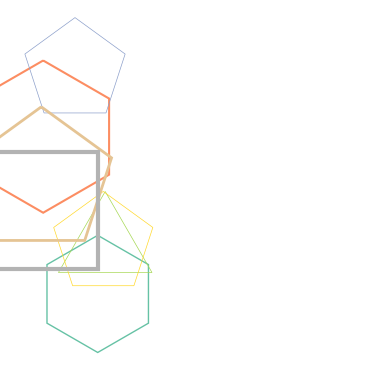[{"shape": "hexagon", "thickness": 1, "radius": 0.76, "center": [0.254, 0.237]}, {"shape": "hexagon", "thickness": 1.5, "radius": 0.99, "center": [0.112, 0.645]}, {"shape": "pentagon", "thickness": 0.5, "radius": 0.68, "center": [0.195, 0.817]}, {"shape": "triangle", "thickness": 0.5, "radius": 0.7, "center": [0.273, 0.362]}, {"shape": "pentagon", "thickness": 0.5, "radius": 0.68, "center": [0.268, 0.367]}, {"shape": "pentagon", "thickness": 2, "radius": 0.96, "center": [0.107, 0.531]}, {"shape": "square", "thickness": 3, "radius": 0.76, "center": [0.101, 0.453]}]